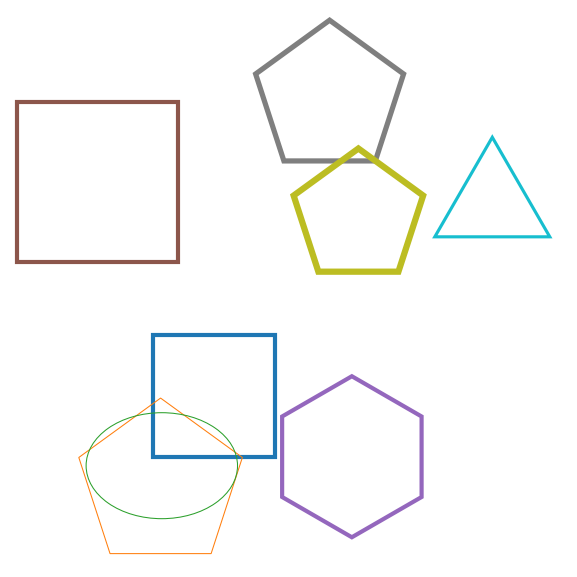[{"shape": "square", "thickness": 2, "radius": 0.53, "center": [0.371, 0.314]}, {"shape": "pentagon", "thickness": 0.5, "radius": 0.74, "center": [0.278, 0.161]}, {"shape": "oval", "thickness": 0.5, "radius": 0.66, "center": [0.28, 0.193]}, {"shape": "hexagon", "thickness": 2, "radius": 0.7, "center": [0.609, 0.208]}, {"shape": "square", "thickness": 2, "radius": 0.7, "center": [0.169, 0.684]}, {"shape": "pentagon", "thickness": 2.5, "radius": 0.67, "center": [0.571, 0.829]}, {"shape": "pentagon", "thickness": 3, "radius": 0.59, "center": [0.621, 0.624]}, {"shape": "triangle", "thickness": 1.5, "radius": 0.57, "center": [0.852, 0.647]}]